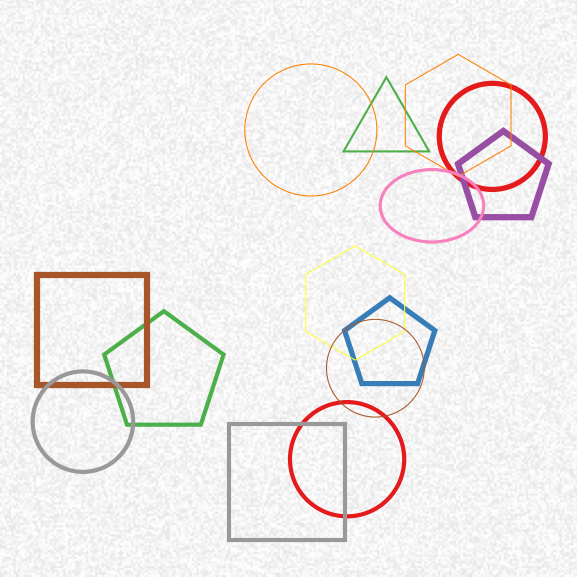[{"shape": "circle", "thickness": 2.5, "radius": 0.46, "center": [0.852, 0.763]}, {"shape": "circle", "thickness": 2, "radius": 0.49, "center": [0.601, 0.204]}, {"shape": "pentagon", "thickness": 2.5, "radius": 0.41, "center": [0.675, 0.401]}, {"shape": "triangle", "thickness": 1, "radius": 0.43, "center": [0.669, 0.78]}, {"shape": "pentagon", "thickness": 2, "radius": 0.54, "center": [0.284, 0.352]}, {"shape": "pentagon", "thickness": 3, "radius": 0.41, "center": [0.872, 0.69]}, {"shape": "circle", "thickness": 0.5, "radius": 0.57, "center": [0.538, 0.774]}, {"shape": "hexagon", "thickness": 0.5, "radius": 0.53, "center": [0.793, 0.799]}, {"shape": "hexagon", "thickness": 0.5, "radius": 0.49, "center": [0.615, 0.474]}, {"shape": "square", "thickness": 3, "radius": 0.48, "center": [0.159, 0.428]}, {"shape": "circle", "thickness": 0.5, "radius": 0.42, "center": [0.65, 0.362]}, {"shape": "oval", "thickness": 1.5, "radius": 0.45, "center": [0.748, 0.643]}, {"shape": "square", "thickness": 2, "radius": 0.5, "center": [0.497, 0.165]}, {"shape": "circle", "thickness": 2, "radius": 0.44, "center": [0.144, 0.269]}]